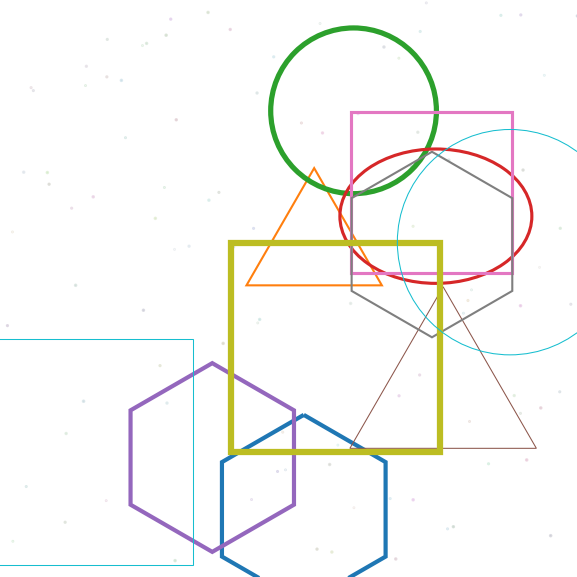[{"shape": "hexagon", "thickness": 2, "radius": 0.82, "center": [0.526, 0.117]}, {"shape": "triangle", "thickness": 1, "radius": 0.68, "center": [0.544, 0.573]}, {"shape": "circle", "thickness": 2.5, "radius": 0.72, "center": [0.612, 0.807]}, {"shape": "oval", "thickness": 1.5, "radius": 0.83, "center": [0.755, 0.625]}, {"shape": "hexagon", "thickness": 2, "radius": 0.82, "center": [0.368, 0.207]}, {"shape": "triangle", "thickness": 0.5, "radius": 0.93, "center": [0.767, 0.316]}, {"shape": "square", "thickness": 1.5, "radius": 0.7, "center": [0.747, 0.665]}, {"shape": "hexagon", "thickness": 1, "radius": 0.8, "center": [0.748, 0.576]}, {"shape": "square", "thickness": 3, "radius": 0.91, "center": [0.581, 0.398]}, {"shape": "square", "thickness": 0.5, "radius": 0.98, "center": [0.138, 0.217]}, {"shape": "circle", "thickness": 0.5, "radius": 0.98, "center": [0.883, 0.58]}]